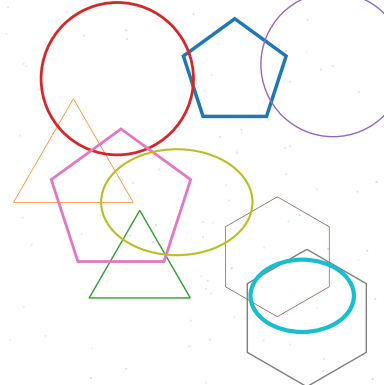[{"shape": "pentagon", "thickness": 2.5, "radius": 0.7, "center": [0.61, 0.811]}, {"shape": "triangle", "thickness": 0.5, "radius": 0.9, "center": [0.191, 0.564]}, {"shape": "triangle", "thickness": 1, "radius": 0.76, "center": [0.363, 0.302]}, {"shape": "circle", "thickness": 2, "radius": 0.99, "center": [0.305, 0.796]}, {"shape": "circle", "thickness": 1, "radius": 0.94, "center": [0.865, 0.832]}, {"shape": "hexagon", "thickness": 0.5, "radius": 0.78, "center": [0.72, 0.333]}, {"shape": "pentagon", "thickness": 2, "radius": 0.95, "center": [0.314, 0.475]}, {"shape": "hexagon", "thickness": 1, "radius": 0.89, "center": [0.797, 0.174]}, {"shape": "oval", "thickness": 1.5, "radius": 0.98, "center": [0.459, 0.475]}, {"shape": "oval", "thickness": 3, "radius": 0.67, "center": [0.785, 0.232]}]